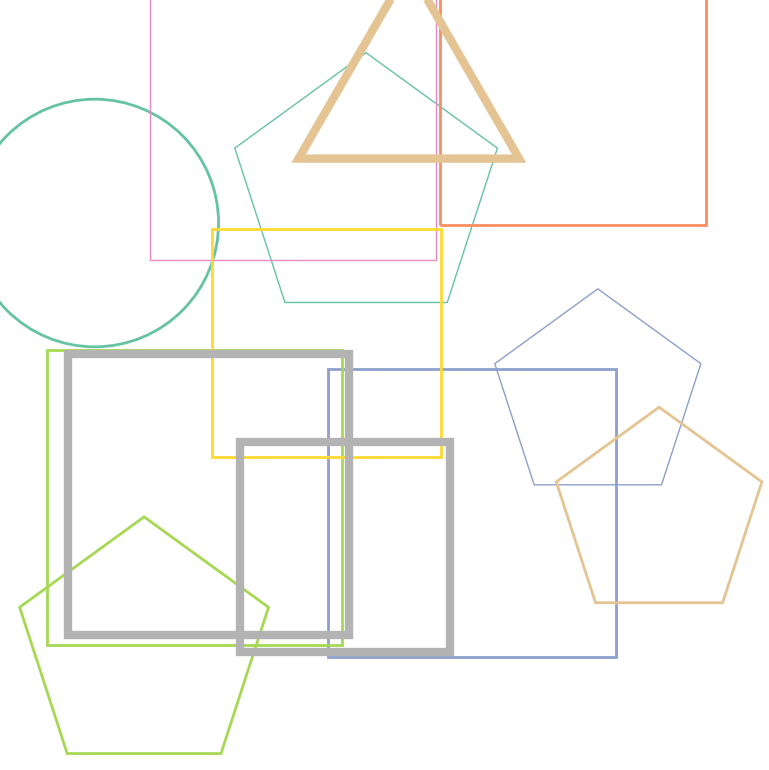[{"shape": "circle", "thickness": 1, "radius": 0.8, "center": [0.123, 0.71]}, {"shape": "pentagon", "thickness": 0.5, "radius": 0.9, "center": [0.475, 0.752]}, {"shape": "square", "thickness": 1, "radius": 0.87, "center": [0.744, 0.88]}, {"shape": "square", "thickness": 1, "radius": 0.93, "center": [0.613, 0.334]}, {"shape": "pentagon", "thickness": 0.5, "radius": 0.7, "center": [0.776, 0.484]}, {"shape": "square", "thickness": 0.5, "radius": 0.93, "center": [0.38, 0.848]}, {"shape": "square", "thickness": 1, "radius": 0.96, "center": [0.252, 0.354]}, {"shape": "pentagon", "thickness": 1, "radius": 0.85, "center": [0.187, 0.159]}, {"shape": "square", "thickness": 1, "radius": 0.74, "center": [0.424, 0.555]}, {"shape": "pentagon", "thickness": 1, "radius": 0.7, "center": [0.856, 0.331]}, {"shape": "triangle", "thickness": 3, "radius": 0.83, "center": [0.531, 0.877]}, {"shape": "square", "thickness": 3, "radius": 0.91, "center": [0.271, 0.358]}, {"shape": "square", "thickness": 3, "radius": 0.68, "center": [0.448, 0.29]}]